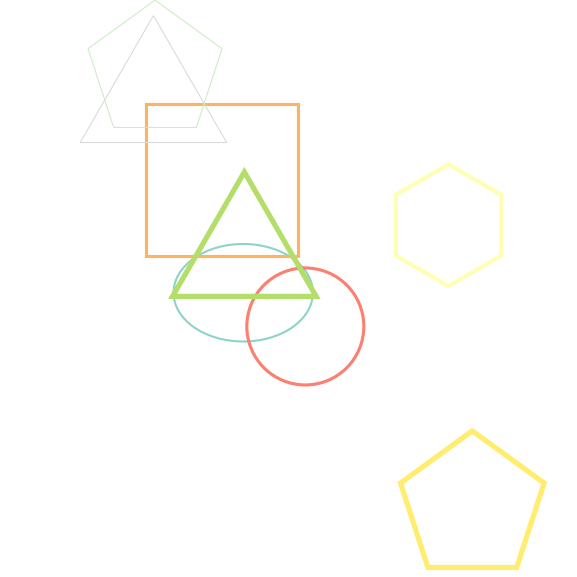[{"shape": "oval", "thickness": 1, "radius": 0.6, "center": [0.421, 0.492]}, {"shape": "hexagon", "thickness": 2, "radius": 0.53, "center": [0.777, 0.609]}, {"shape": "circle", "thickness": 1.5, "radius": 0.51, "center": [0.529, 0.434]}, {"shape": "square", "thickness": 1.5, "radius": 0.66, "center": [0.384, 0.688]}, {"shape": "triangle", "thickness": 2.5, "radius": 0.72, "center": [0.423, 0.558]}, {"shape": "triangle", "thickness": 0.5, "radius": 0.73, "center": [0.266, 0.826]}, {"shape": "pentagon", "thickness": 0.5, "radius": 0.61, "center": [0.268, 0.877]}, {"shape": "pentagon", "thickness": 2.5, "radius": 0.65, "center": [0.818, 0.122]}]